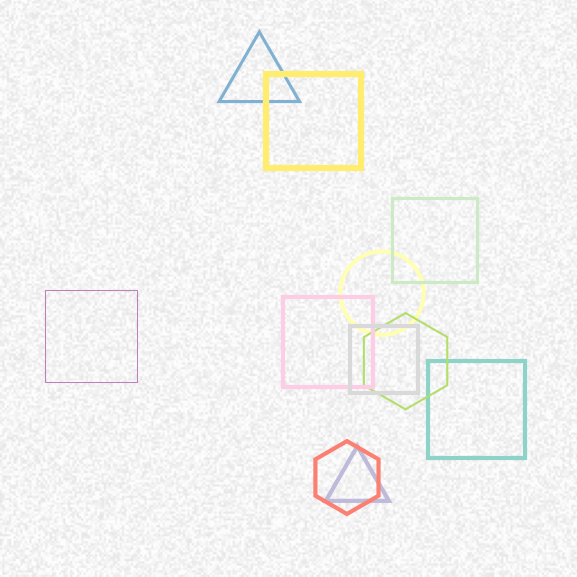[{"shape": "square", "thickness": 2, "radius": 0.42, "center": [0.825, 0.291]}, {"shape": "circle", "thickness": 2, "radius": 0.36, "center": [0.661, 0.492]}, {"shape": "triangle", "thickness": 2, "radius": 0.32, "center": [0.619, 0.163]}, {"shape": "hexagon", "thickness": 2, "radius": 0.32, "center": [0.601, 0.172]}, {"shape": "triangle", "thickness": 1.5, "radius": 0.4, "center": [0.449, 0.863]}, {"shape": "hexagon", "thickness": 1, "radius": 0.42, "center": [0.702, 0.374]}, {"shape": "square", "thickness": 2, "radius": 0.39, "center": [0.568, 0.407]}, {"shape": "square", "thickness": 2, "radius": 0.29, "center": [0.665, 0.376]}, {"shape": "square", "thickness": 0.5, "radius": 0.4, "center": [0.158, 0.418]}, {"shape": "square", "thickness": 1.5, "radius": 0.37, "center": [0.753, 0.584]}, {"shape": "square", "thickness": 3, "radius": 0.41, "center": [0.543, 0.79]}]